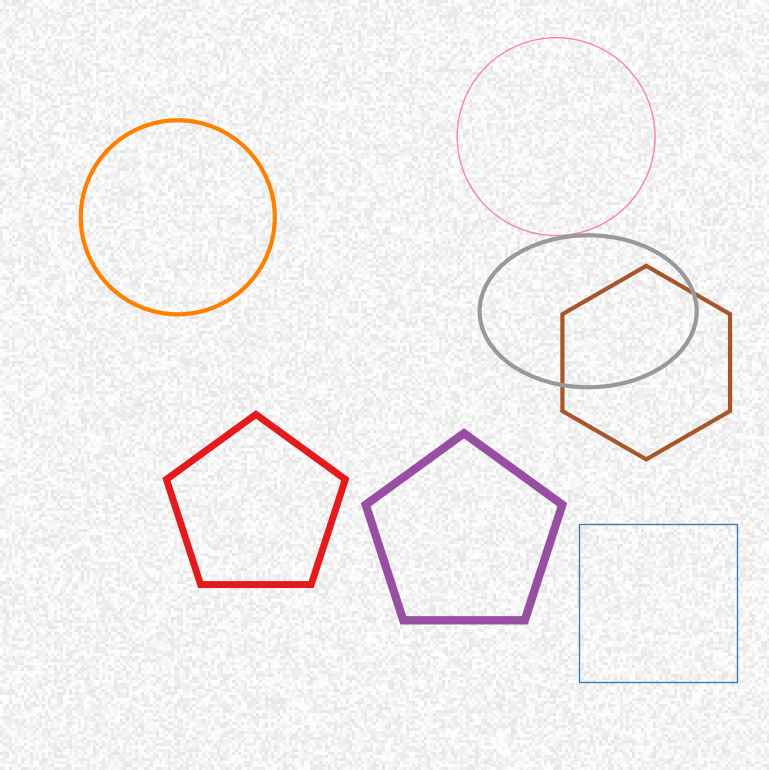[{"shape": "pentagon", "thickness": 2.5, "radius": 0.61, "center": [0.332, 0.34]}, {"shape": "square", "thickness": 0.5, "radius": 0.51, "center": [0.855, 0.217]}, {"shape": "pentagon", "thickness": 3, "radius": 0.67, "center": [0.603, 0.303]}, {"shape": "circle", "thickness": 1.5, "radius": 0.63, "center": [0.231, 0.718]}, {"shape": "hexagon", "thickness": 1.5, "radius": 0.63, "center": [0.839, 0.529]}, {"shape": "circle", "thickness": 0.5, "radius": 0.64, "center": [0.722, 0.823]}, {"shape": "oval", "thickness": 1.5, "radius": 0.7, "center": [0.764, 0.596]}]